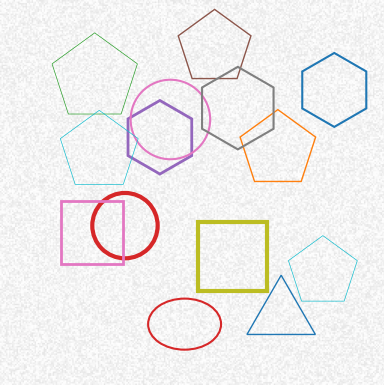[{"shape": "hexagon", "thickness": 1.5, "radius": 0.48, "center": [0.868, 0.766]}, {"shape": "triangle", "thickness": 1, "radius": 0.51, "center": [0.73, 0.183]}, {"shape": "pentagon", "thickness": 1, "radius": 0.52, "center": [0.722, 0.612]}, {"shape": "pentagon", "thickness": 0.5, "radius": 0.58, "center": [0.246, 0.798]}, {"shape": "oval", "thickness": 1.5, "radius": 0.47, "center": [0.479, 0.158]}, {"shape": "circle", "thickness": 3, "radius": 0.42, "center": [0.325, 0.414]}, {"shape": "hexagon", "thickness": 2, "radius": 0.48, "center": [0.415, 0.643]}, {"shape": "pentagon", "thickness": 1, "radius": 0.5, "center": [0.557, 0.876]}, {"shape": "square", "thickness": 2, "radius": 0.4, "center": [0.239, 0.396]}, {"shape": "circle", "thickness": 1.5, "radius": 0.52, "center": [0.443, 0.69]}, {"shape": "hexagon", "thickness": 1.5, "radius": 0.54, "center": [0.618, 0.719]}, {"shape": "square", "thickness": 3, "radius": 0.45, "center": [0.605, 0.333]}, {"shape": "pentagon", "thickness": 0.5, "radius": 0.47, "center": [0.839, 0.294]}, {"shape": "pentagon", "thickness": 0.5, "radius": 0.53, "center": [0.258, 0.607]}]